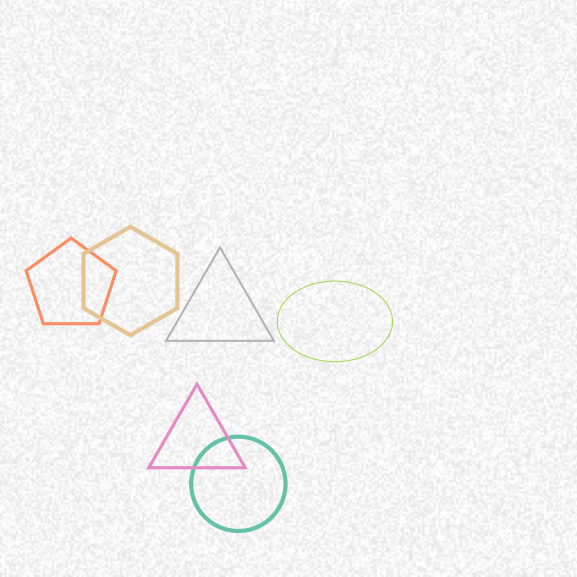[{"shape": "circle", "thickness": 2, "radius": 0.41, "center": [0.413, 0.161]}, {"shape": "pentagon", "thickness": 1.5, "radius": 0.41, "center": [0.123, 0.505]}, {"shape": "triangle", "thickness": 1.5, "radius": 0.48, "center": [0.341, 0.237]}, {"shape": "oval", "thickness": 0.5, "radius": 0.5, "center": [0.58, 0.443]}, {"shape": "hexagon", "thickness": 2, "radius": 0.47, "center": [0.226, 0.513]}, {"shape": "triangle", "thickness": 1, "radius": 0.54, "center": [0.381, 0.463]}]